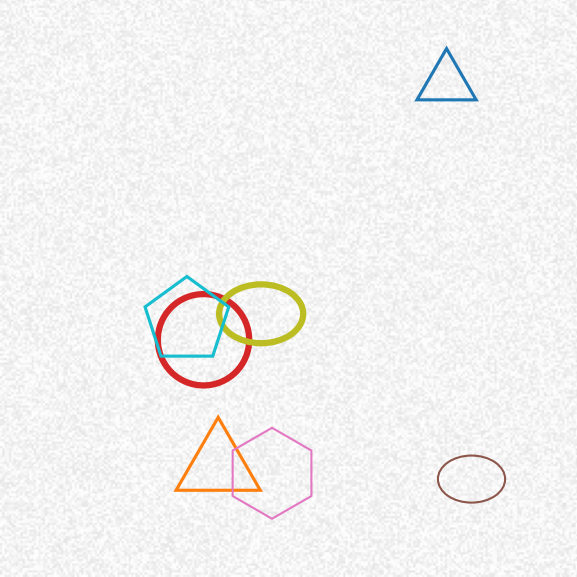[{"shape": "triangle", "thickness": 1.5, "radius": 0.3, "center": [0.773, 0.856]}, {"shape": "triangle", "thickness": 1.5, "radius": 0.42, "center": [0.378, 0.192]}, {"shape": "circle", "thickness": 3, "radius": 0.4, "center": [0.352, 0.411]}, {"shape": "oval", "thickness": 1, "radius": 0.29, "center": [0.817, 0.17]}, {"shape": "hexagon", "thickness": 1, "radius": 0.39, "center": [0.471, 0.18]}, {"shape": "oval", "thickness": 3, "radius": 0.36, "center": [0.452, 0.456]}, {"shape": "pentagon", "thickness": 1.5, "radius": 0.38, "center": [0.324, 0.444]}]